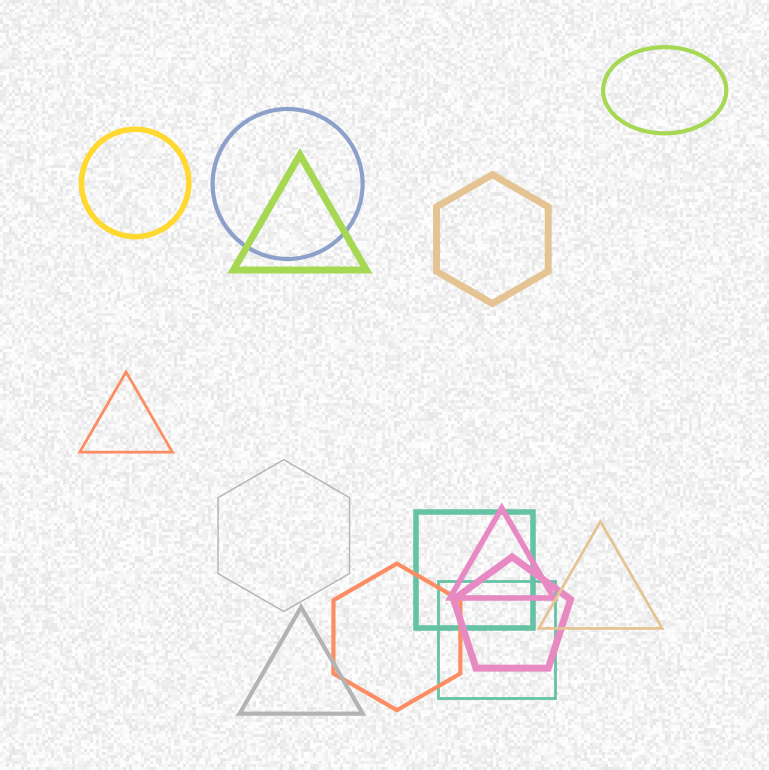[{"shape": "square", "thickness": 1, "radius": 0.38, "center": [0.645, 0.17]}, {"shape": "square", "thickness": 2, "radius": 0.38, "center": [0.616, 0.26]}, {"shape": "triangle", "thickness": 1, "radius": 0.35, "center": [0.164, 0.448]}, {"shape": "hexagon", "thickness": 1.5, "radius": 0.48, "center": [0.515, 0.173]}, {"shape": "circle", "thickness": 1.5, "radius": 0.49, "center": [0.373, 0.761]}, {"shape": "pentagon", "thickness": 2.5, "radius": 0.4, "center": [0.665, 0.197]}, {"shape": "triangle", "thickness": 2, "radius": 0.39, "center": [0.652, 0.262]}, {"shape": "triangle", "thickness": 2.5, "radius": 0.5, "center": [0.389, 0.699]}, {"shape": "oval", "thickness": 1.5, "radius": 0.4, "center": [0.863, 0.883]}, {"shape": "circle", "thickness": 2, "radius": 0.35, "center": [0.176, 0.762]}, {"shape": "hexagon", "thickness": 2.5, "radius": 0.42, "center": [0.639, 0.689]}, {"shape": "triangle", "thickness": 1, "radius": 0.46, "center": [0.78, 0.23]}, {"shape": "triangle", "thickness": 1.5, "radius": 0.46, "center": [0.391, 0.119]}, {"shape": "hexagon", "thickness": 0.5, "radius": 0.49, "center": [0.369, 0.304]}]